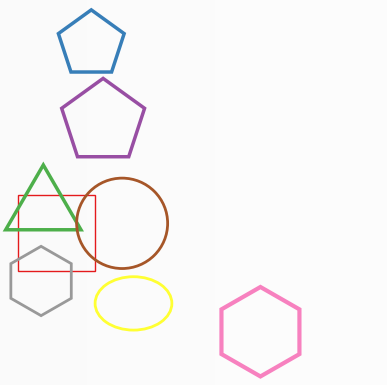[{"shape": "square", "thickness": 1, "radius": 0.5, "center": [0.146, 0.395]}, {"shape": "pentagon", "thickness": 2.5, "radius": 0.45, "center": [0.236, 0.885]}, {"shape": "triangle", "thickness": 2.5, "radius": 0.56, "center": [0.112, 0.459]}, {"shape": "pentagon", "thickness": 2.5, "radius": 0.56, "center": [0.266, 0.684]}, {"shape": "oval", "thickness": 2, "radius": 0.5, "center": [0.344, 0.212]}, {"shape": "circle", "thickness": 2, "radius": 0.59, "center": [0.315, 0.42]}, {"shape": "hexagon", "thickness": 3, "radius": 0.58, "center": [0.672, 0.138]}, {"shape": "hexagon", "thickness": 2, "radius": 0.45, "center": [0.106, 0.27]}]